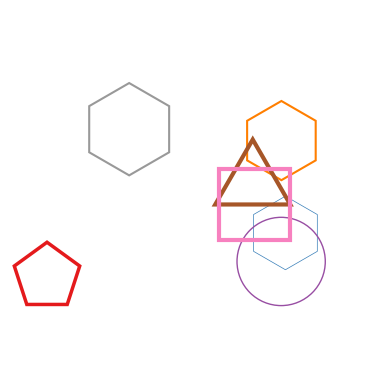[{"shape": "pentagon", "thickness": 2.5, "radius": 0.45, "center": [0.122, 0.281]}, {"shape": "hexagon", "thickness": 0.5, "radius": 0.48, "center": [0.741, 0.395]}, {"shape": "circle", "thickness": 1, "radius": 0.57, "center": [0.73, 0.321]}, {"shape": "hexagon", "thickness": 1.5, "radius": 0.51, "center": [0.731, 0.635]}, {"shape": "triangle", "thickness": 3, "radius": 0.56, "center": [0.656, 0.525]}, {"shape": "square", "thickness": 3, "radius": 0.46, "center": [0.661, 0.469]}, {"shape": "hexagon", "thickness": 1.5, "radius": 0.6, "center": [0.336, 0.664]}]